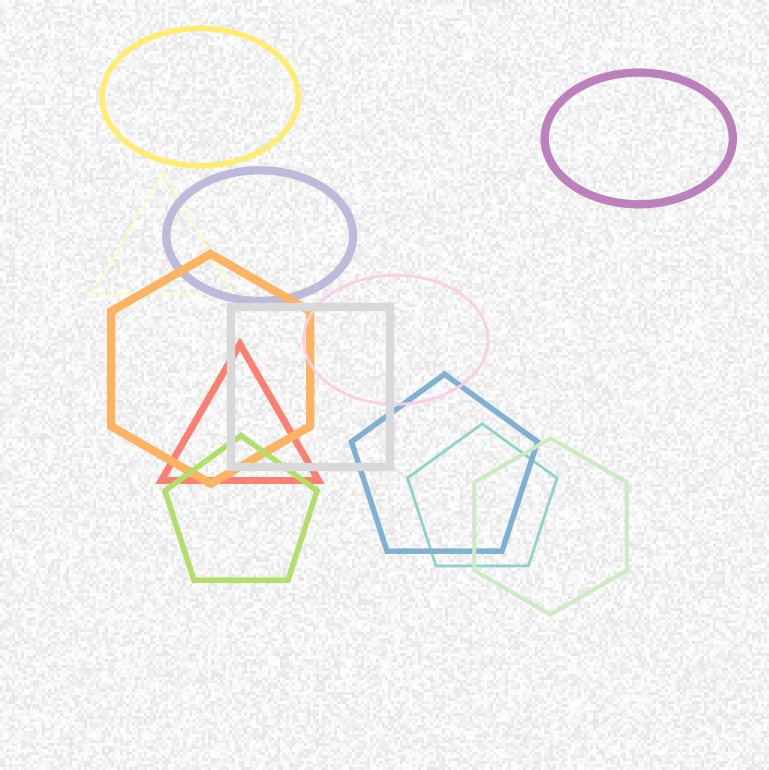[{"shape": "pentagon", "thickness": 1, "radius": 0.51, "center": [0.626, 0.348]}, {"shape": "triangle", "thickness": 0.5, "radius": 0.53, "center": [0.212, 0.671]}, {"shape": "oval", "thickness": 3, "radius": 0.61, "center": [0.337, 0.694]}, {"shape": "triangle", "thickness": 2.5, "radius": 0.59, "center": [0.312, 0.435]}, {"shape": "pentagon", "thickness": 2, "radius": 0.64, "center": [0.577, 0.387]}, {"shape": "hexagon", "thickness": 3, "radius": 0.75, "center": [0.274, 0.521]}, {"shape": "pentagon", "thickness": 2, "radius": 0.52, "center": [0.313, 0.331]}, {"shape": "oval", "thickness": 1, "radius": 0.6, "center": [0.514, 0.559]}, {"shape": "square", "thickness": 3, "radius": 0.52, "center": [0.403, 0.497]}, {"shape": "oval", "thickness": 3, "radius": 0.61, "center": [0.83, 0.82]}, {"shape": "hexagon", "thickness": 1.5, "radius": 0.57, "center": [0.715, 0.316]}, {"shape": "oval", "thickness": 2, "radius": 0.64, "center": [0.26, 0.874]}]